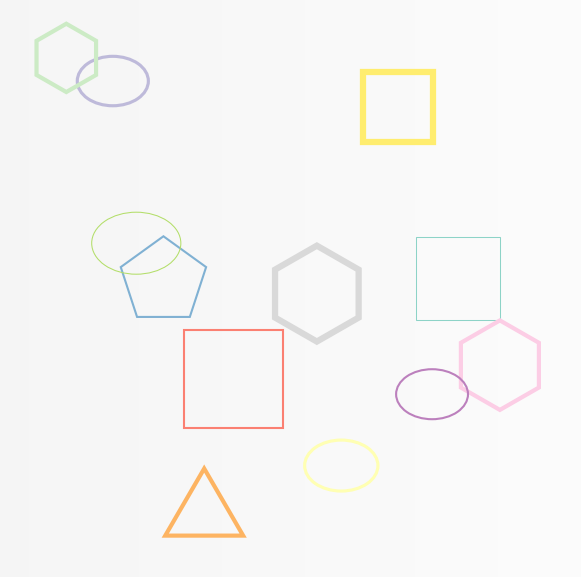[{"shape": "square", "thickness": 0.5, "radius": 0.36, "center": [0.789, 0.517]}, {"shape": "oval", "thickness": 1.5, "radius": 0.32, "center": [0.587, 0.193]}, {"shape": "oval", "thickness": 1.5, "radius": 0.31, "center": [0.194, 0.859]}, {"shape": "square", "thickness": 1, "radius": 0.43, "center": [0.401, 0.343]}, {"shape": "pentagon", "thickness": 1, "radius": 0.39, "center": [0.281, 0.513]}, {"shape": "triangle", "thickness": 2, "radius": 0.39, "center": [0.351, 0.11]}, {"shape": "oval", "thickness": 0.5, "radius": 0.38, "center": [0.234, 0.578]}, {"shape": "hexagon", "thickness": 2, "radius": 0.39, "center": [0.86, 0.367]}, {"shape": "hexagon", "thickness": 3, "radius": 0.42, "center": [0.545, 0.491]}, {"shape": "oval", "thickness": 1, "radius": 0.31, "center": [0.743, 0.317]}, {"shape": "hexagon", "thickness": 2, "radius": 0.3, "center": [0.114, 0.899]}, {"shape": "square", "thickness": 3, "radius": 0.3, "center": [0.686, 0.814]}]